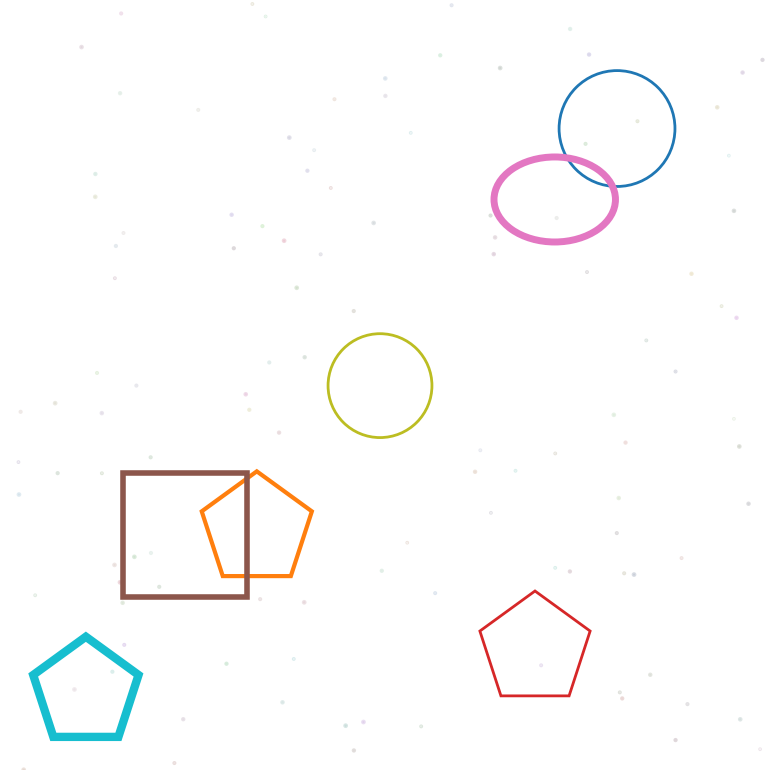[{"shape": "circle", "thickness": 1, "radius": 0.38, "center": [0.801, 0.833]}, {"shape": "pentagon", "thickness": 1.5, "radius": 0.38, "center": [0.334, 0.313]}, {"shape": "pentagon", "thickness": 1, "radius": 0.38, "center": [0.695, 0.157]}, {"shape": "square", "thickness": 2, "radius": 0.4, "center": [0.24, 0.305]}, {"shape": "oval", "thickness": 2.5, "radius": 0.39, "center": [0.72, 0.741]}, {"shape": "circle", "thickness": 1, "radius": 0.34, "center": [0.494, 0.499]}, {"shape": "pentagon", "thickness": 3, "radius": 0.36, "center": [0.112, 0.101]}]